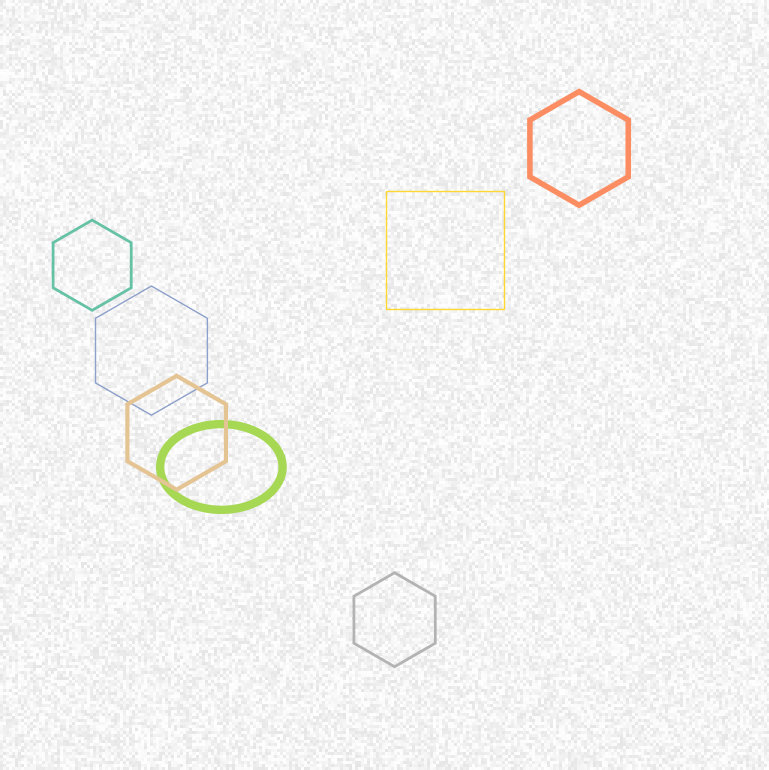[{"shape": "hexagon", "thickness": 1, "radius": 0.29, "center": [0.12, 0.656]}, {"shape": "hexagon", "thickness": 2, "radius": 0.37, "center": [0.752, 0.807]}, {"shape": "hexagon", "thickness": 0.5, "radius": 0.42, "center": [0.197, 0.545]}, {"shape": "oval", "thickness": 3, "radius": 0.4, "center": [0.287, 0.394]}, {"shape": "square", "thickness": 0.5, "radius": 0.38, "center": [0.578, 0.675]}, {"shape": "hexagon", "thickness": 1.5, "radius": 0.37, "center": [0.229, 0.438]}, {"shape": "hexagon", "thickness": 1, "radius": 0.31, "center": [0.512, 0.195]}]